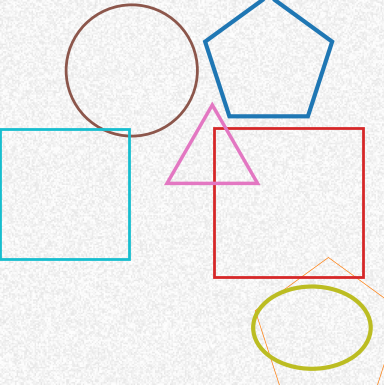[{"shape": "pentagon", "thickness": 3, "radius": 0.87, "center": [0.698, 0.838]}, {"shape": "pentagon", "thickness": 0.5, "radius": 1.0, "center": [0.853, 0.131]}, {"shape": "square", "thickness": 2, "radius": 0.97, "center": [0.749, 0.475]}, {"shape": "circle", "thickness": 2, "radius": 0.85, "center": [0.342, 0.817]}, {"shape": "triangle", "thickness": 2.5, "radius": 0.68, "center": [0.551, 0.592]}, {"shape": "oval", "thickness": 3, "radius": 0.76, "center": [0.81, 0.149]}, {"shape": "square", "thickness": 2, "radius": 0.84, "center": [0.167, 0.496]}]